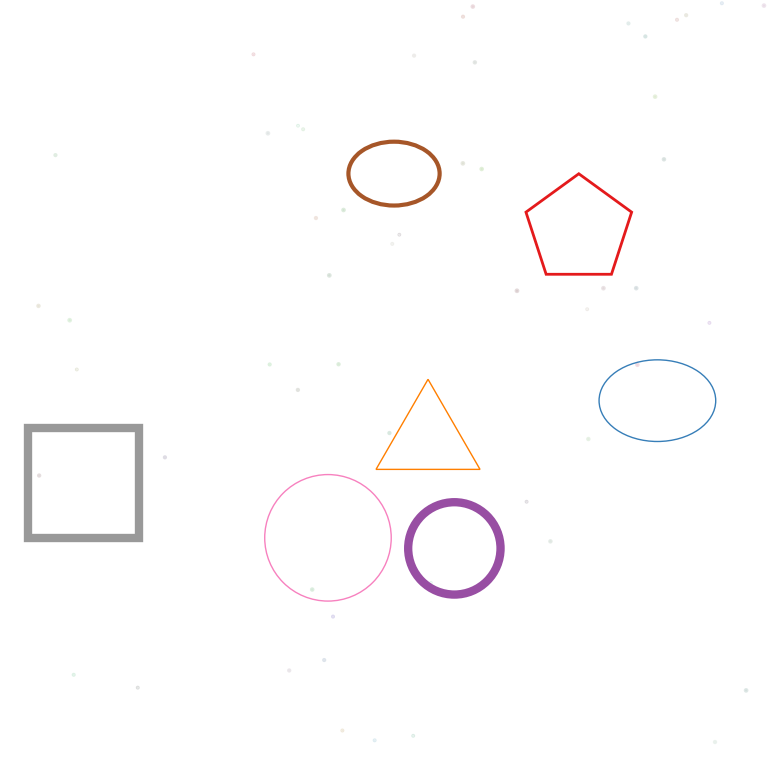[{"shape": "pentagon", "thickness": 1, "radius": 0.36, "center": [0.752, 0.702]}, {"shape": "oval", "thickness": 0.5, "radius": 0.38, "center": [0.854, 0.48]}, {"shape": "circle", "thickness": 3, "radius": 0.3, "center": [0.59, 0.288]}, {"shape": "triangle", "thickness": 0.5, "radius": 0.39, "center": [0.556, 0.429]}, {"shape": "oval", "thickness": 1.5, "radius": 0.3, "center": [0.512, 0.775]}, {"shape": "circle", "thickness": 0.5, "radius": 0.41, "center": [0.426, 0.302]}, {"shape": "square", "thickness": 3, "radius": 0.36, "center": [0.108, 0.373]}]